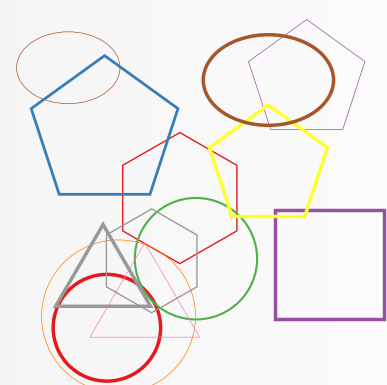[{"shape": "circle", "thickness": 2.5, "radius": 0.69, "center": [0.276, 0.149]}, {"shape": "hexagon", "thickness": 1, "radius": 0.85, "center": [0.464, 0.485]}, {"shape": "pentagon", "thickness": 2, "radius": 1.0, "center": [0.27, 0.656]}, {"shape": "circle", "thickness": 1.5, "radius": 0.79, "center": [0.506, 0.328]}, {"shape": "pentagon", "thickness": 0.5, "radius": 0.79, "center": [0.791, 0.791]}, {"shape": "square", "thickness": 2.5, "radius": 0.71, "center": [0.85, 0.313]}, {"shape": "circle", "thickness": 0.5, "radius": 0.99, "center": [0.306, 0.178]}, {"shape": "pentagon", "thickness": 2.5, "radius": 0.8, "center": [0.693, 0.567]}, {"shape": "oval", "thickness": 2.5, "radius": 0.84, "center": [0.693, 0.792]}, {"shape": "oval", "thickness": 0.5, "radius": 0.67, "center": [0.176, 0.824]}, {"shape": "triangle", "thickness": 0.5, "radius": 0.82, "center": [0.374, 0.206]}, {"shape": "triangle", "thickness": 2.5, "radius": 0.71, "center": [0.266, 0.275]}, {"shape": "hexagon", "thickness": 1, "radius": 0.67, "center": [0.391, 0.322]}]